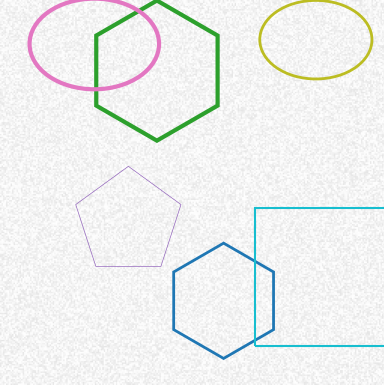[{"shape": "hexagon", "thickness": 2, "radius": 0.75, "center": [0.581, 0.219]}, {"shape": "hexagon", "thickness": 3, "radius": 0.91, "center": [0.408, 0.817]}, {"shape": "pentagon", "thickness": 0.5, "radius": 0.72, "center": [0.333, 0.424]}, {"shape": "oval", "thickness": 3, "radius": 0.84, "center": [0.245, 0.886]}, {"shape": "oval", "thickness": 2, "radius": 0.73, "center": [0.82, 0.897]}, {"shape": "square", "thickness": 1.5, "radius": 0.9, "center": [0.841, 0.282]}]